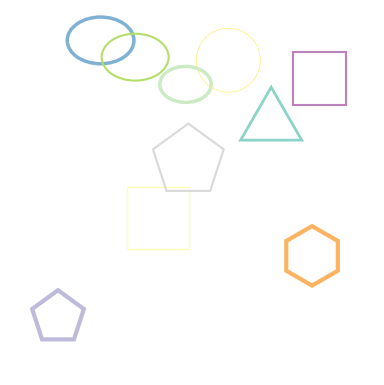[{"shape": "triangle", "thickness": 2, "radius": 0.46, "center": [0.704, 0.682]}, {"shape": "square", "thickness": 1, "radius": 0.41, "center": [0.41, 0.434]}, {"shape": "pentagon", "thickness": 3, "radius": 0.35, "center": [0.151, 0.176]}, {"shape": "oval", "thickness": 2.5, "radius": 0.43, "center": [0.261, 0.895]}, {"shape": "hexagon", "thickness": 3, "radius": 0.39, "center": [0.811, 0.335]}, {"shape": "oval", "thickness": 1.5, "radius": 0.43, "center": [0.351, 0.852]}, {"shape": "pentagon", "thickness": 1.5, "radius": 0.48, "center": [0.489, 0.582]}, {"shape": "square", "thickness": 1.5, "radius": 0.34, "center": [0.83, 0.796]}, {"shape": "oval", "thickness": 2.5, "radius": 0.33, "center": [0.482, 0.781]}, {"shape": "circle", "thickness": 0.5, "radius": 0.42, "center": [0.593, 0.844]}]